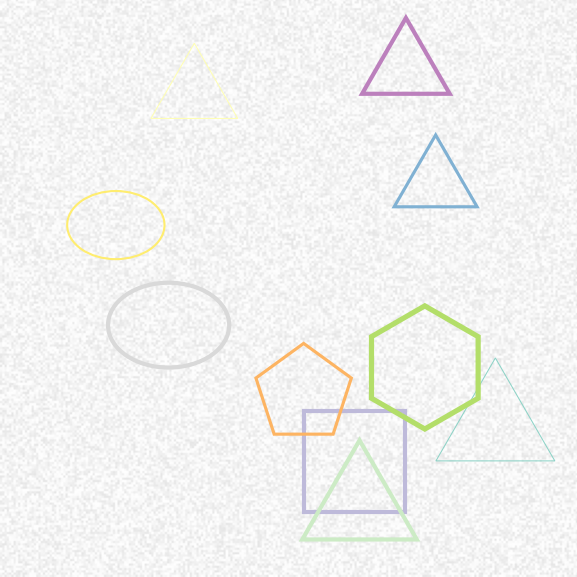[{"shape": "triangle", "thickness": 0.5, "radius": 0.59, "center": [0.858, 0.26]}, {"shape": "triangle", "thickness": 0.5, "radius": 0.43, "center": [0.336, 0.837]}, {"shape": "square", "thickness": 2, "radius": 0.44, "center": [0.614, 0.2]}, {"shape": "triangle", "thickness": 1.5, "radius": 0.41, "center": [0.754, 0.683]}, {"shape": "pentagon", "thickness": 1.5, "radius": 0.43, "center": [0.526, 0.318]}, {"shape": "hexagon", "thickness": 2.5, "radius": 0.53, "center": [0.736, 0.363]}, {"shape": "oval", "thickness": 2, "radius": 0.52, "center": [0.292, 0.436]}, {"shape": "triangle", "thickness": 2, "radius": 0.44, "center": [0.703, 0.881]}, {"shape": "triangle", "thickness": 2, "radius": 0.57, "center": [0.623, 0.122]}, {"shape": "oval", "thickness": 1, "radius": 0.42, "center": [0.201, 0.609]}]